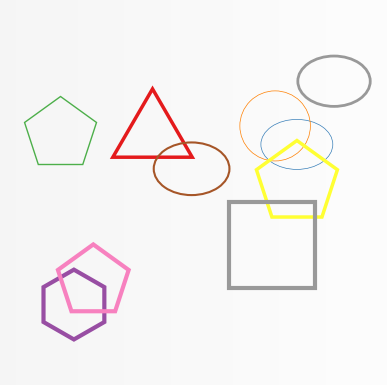[{"shape": "triangle", "thickness": 2.5, "radius": 0.59, "center": [0.394, 0.651]}, {"shape": "oval", "thickness": 0.5, "radius": 0.46, "center": [0.766, 0.625]}, {"shape": "pentagon", "thickness": 1, "radius": 0.49, "center": [0.156, 0.652]}, {"shape": "hexagon", "thickness": 3, "radius": 0.45, "center": [0.191, 0.209]}, {"shape": "circle", "thickness": 0.5, "radius": 0.45, "center": [0.71, 0.673]}, {"shape": "pentagon", "thickness": 2.5, "radius": 0.55, "center": [0.766, 0.525]}, {"shape": "oval", "thickness": 1.5, "radius": 0.49, "center": [0.494, 0.562]}, {"shape": "pentagon", "thickness": 3, "radius": 0.48, "center": [0.241, 0.269]}, {"shape": "oval", "thickness": 2, "radius": 0.47, "center": [0.862, 0.789]}, {"shape": "square", "thickness": 3, "radius": 0.56, "center": [0.702, 0.364]}]